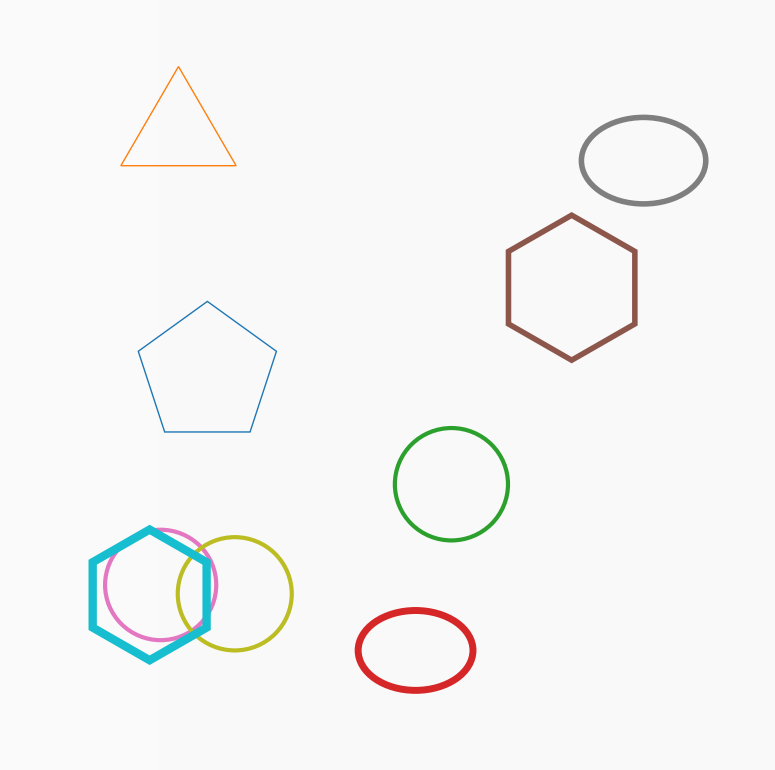[{"shape": "pentagon", "thickness": 0.5, "radius": 0.47, "center": [0.268, 0.515]}, {"shape": "triangle", "thickness": 0.5, "radius": 0.43, "center": [0.23, 0.828]}, {"shape": "circle", "thickness": 1.5, "radius": 0.36, "center": [0.582, 0.371]}, {"shape": "oval", "thickness": 2.5, "radius": 0.37, "center": [0.536, 0.155]}, {"shape": "hexagon", "thickness": 2, "radius": 0.47, "center": [0.738, 0.626]}, {"shape": "circle", "thickness": 1.5, "radius": 0.36, "center": [0.207, 0.24]}, {"shape": "oval", "thickness": 2, "radius": 0.4, "center": [0.83, 0.791]}, {"shape": "circle", "thickness": 1.5, "radius": 0.37, "center": [0.303, 0.229]}, {"shape": "hexagon", "thickness": 3, "radius": 0.42, "center": [0.193, 0.227]}]